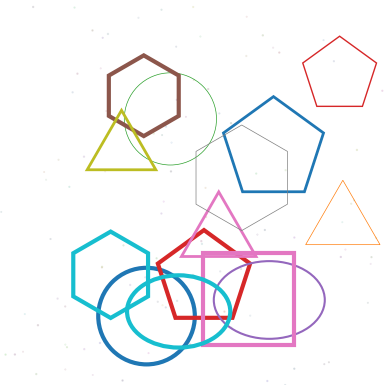[{"shape": "pentagon", "thickness": 2, "radius": 0.68, "center": [0.71, 0.612]}, {"shape": "circle", "thickness": 3, "radius": 0.63, "center": [0.381, 0.179]}, {"shape": "triangle", "thickness": 0.5, "radius": 0.56, "center": [0.89, 0.42]}, {"shape": "circle", "thickness": 0.5, "radius": 0.6, "center": [0.443, 0.691]}, {"shape": "pentagon", "thickness": 3, "radius": 0.63, "center": [0.53, 0.276]}, {"shape": "pentagon", "thickness": 1, "radius": 0.5, "center": [0.882, 0.805]}, {"shape": "oval", "thickness": 1.5, "radius": 0.72, "center": [0.699, 0.221]}, {"shape": "hexagon", "thickness": 3, "radius": 0.52, "center": [0.373, 0.751]}, {"shape": "triangle", "thickness": 2, "radius": 0.56, "center": [0.568, 0.39]}, {"shape": "square", "thickness": 3, "radius": 0.59, "center": [0.646, 0.223]}, {"shape": "hexagon", "thickness": 0.5, "radius": 0.69, "center": [0.628, 0.538]}, {"shape": "triangle", "thickness": 2, "radius": 0.51, "center": [0.316, 0.61]}, {"shape": "oval", "thickness": 3, "radius": 0.67, "center": [0.464, 0.191]}, {"shape": "hexagon", "thickness": 3, "radius": 0.56, "center": [0.287, 0.286]}]